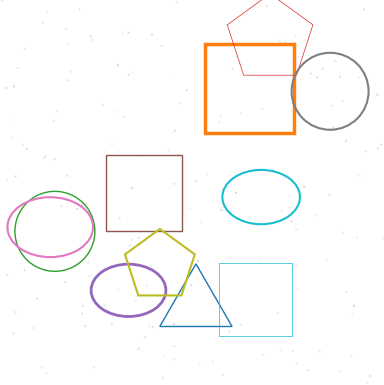[{"shape": "triangle", "thickness": 1, "radius": 0.54, "center": [0.509, 0.206]}, {"shape": "square", "thickness": 2.5, "radius": 0.58, "center": [0.647, 0.771]}, {"shape": "circle", "thickness": 1, "radius": 0.52, "center": [0.143, 0.399]}, {"shape": "pentagon", "thickness": 0.5, "radius": 0.58, "center": [0.702, 0.899]}, {"shape": "oval", "thickness": 2, "radius": 0.49, "center": [0.334, 0.246]}, {"shape": "square", "thickness": 1, "radius": 0.49, "center": [0.375, 0.499]}, {"shape": "oval", "thickness": 1.5, "radius": 0.56, "center": [0.13, 0.41]}, {"shape": "circle", "thickness": 1.5, "radius": 0.5, "center": [0.857, 0.763]}, {"shape": "pentagon", "thickness": 1.5, "radius": 0.48, "center": [0.415, 0.31]}, {"shape": "square", "thickness": 0.5, "radius": 0.48, "center": [0.664, 0.222]}, {"shape": "oval", "thickness": 1.5, "radius": 0.5, "center": [0.678, 0.488]}]